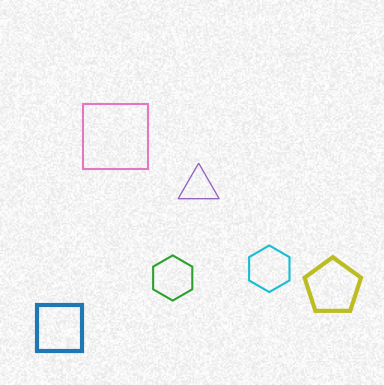[{"shape": "square", "thickness": 3, "radius": 0.3, "center": [0.155, 0.148]}, {"shape": "hexagon", "thickness": 1.5, "radius": 0.29, "center": [0.449, 0.278]}, {"shape": "triangle", "thickness": 1, "radius": 0.31, "center": [0.516, 0.515]}, {"shape": "square", "thickness": 1.5, "radius": 0.42, "center": [0.3, 0.645]}, {"shape": "pentagon", "thickness": 3, "radius": 0.39, "center": [0.864, 0.255]}, {"shape": "hexagon", "thickness": 1.5, "radius": 0.3, "center": [0.699, 0.302]}]